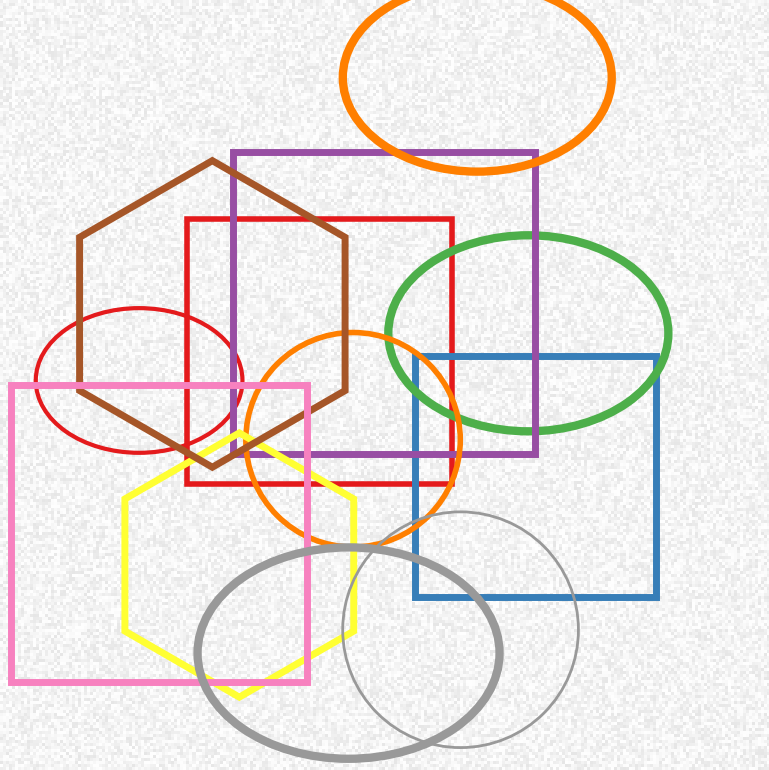[{"shape": "oval", "thickness": 1.5, "radius": 0.67, "center": [0.181, 0.506]}, {"shape": "square", "thickness": 2, "radius": 0.86, "center": [0.415, 0.543]}, {"shape": "square", "thickness": 2.5, "radius": 0.78, "center": [0.696, 0.381]}, {"shape": "oval", "thickness": 3, "radius": 0.91, "center": [0.686, 0.567]}, {"shape": "square", "thickness": 2.5, "radius": 0.98, "center": [0.499, 0.607]}, {"shape": "circle", "thickness": 2, "radius": 0.7, "center": [0.459, 0.429]}, {"shape": "oval", "thickness": 3, "radius": 0.87, "center": [0.62, 0.899]}, {"shape": "hexagon", "thickness": 2.5, "radius": 0.86, "center": [0.311, 0.266]}, {"shape": "hexagon", "thickness": 2.5, "radius": 1.0, "center": [0.276, 0.592]}, {"shape": "square", "thickness": 2.5, "radius": 0.96, "center": [0.206, 0.307]}, {"shape": "oval", "thickness": 3, "radius": 0.98, "center": [0.453, 0.152]}, {"shape": "circle", "thickness": 1, "radius": 0.77, "center": [0.598, 0.182]}]